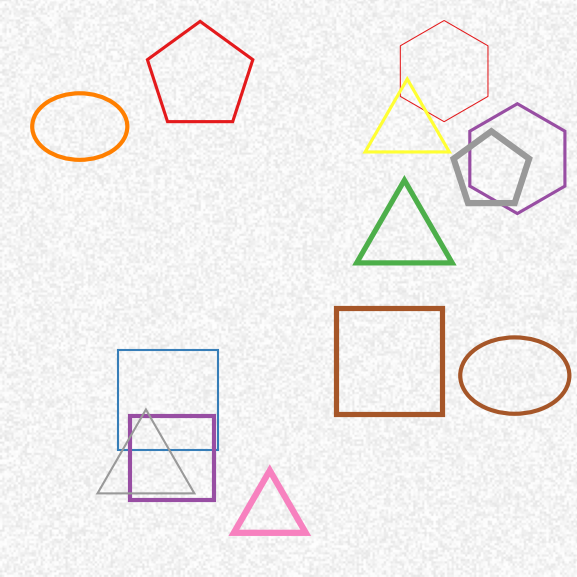[{"shape": "pentagon", "thickness": 1.5, "radius": 0.48, "center": [0.347, 0.866]}, {"shape": "hexagon", "thickness": 0.5, "radius": 0.44, "center": [0.769, 0.876]}, {"shape": "square", "thickness": 1, "radius": 0.43, "center": [0.292, 0.306]}, {"shape": "triangle", "thickness": 2.5, "radius": 0.48, "center": [0.7, 0.592]}, {"shape": "square", "thickness": 2, "radius": 0.37, "center": [0.298, 0.206]}, {"shape": "hexagon", "thickness": 1.5, "radius": 0.48, "center": [0.896, 0.724]}, {"shape": "oval", "thickness": 2, "radius": 0.41, "center": [0.138, 0.78]}, {"shape": "triangle", "thickness": 1.5, "radius": 0.42, "center": [0.705, 0.778]}, {"shape": "oval", "thickness": 2, "radius": 0.47, "center": [0.891, 0.349]}, {"shape": "square", "thickness": 2.5, "radius": 0.46, "center": [0.674, 0.375]}, {"shape": "triangle", "thickness": 3, "radius": 0.36, "center": [0.467, 0.112]}, {"shape": "pentagon", "thickness": 3, "radius": 0.34, "center": [0.851, 0.703]}, {"shape": "triangle", "thickness": 1, "radius": 0.48, "center": [0.253, 0.193]}]